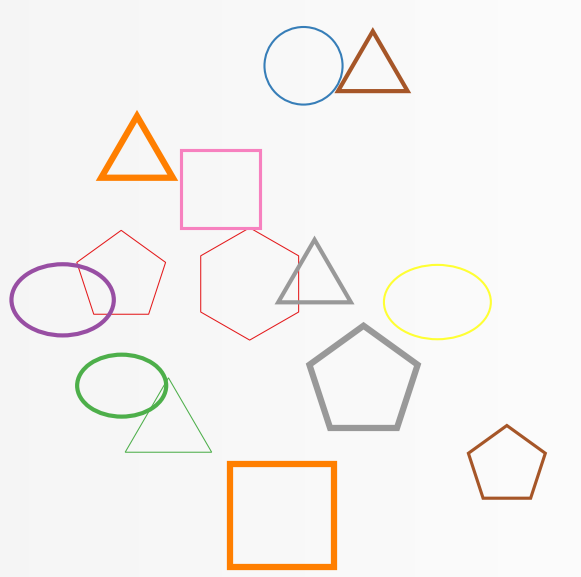[{"shape": "hexagon", "thickness": 0.5, "radius": 0.49, "center": [0.43, 0.507]}, {"shape": "pentagon", "thickness": 0.5, "radius": 0.4, "center": [0.209, 0.52]}, {"shape": "circle", "thickness": 1, "radius": 0.34, "center": [0.522, 0.885]}, {"shape": "triangle", "thickness": 0.5, "radius": 0.43, "center": [0.29, 0.259]}, {"shape": "oval", "thickness": 2, "radius": 0.38, "center": [0.209, 0.331]}, {"shape": "oval", "thickness": 2, "radius": 0.44, "center": [0.108, 0.48]}, {"shape": "triangle", "thickness": 3, "radius": 0.36, "center": [0.236, 0.727]}, {"shape": "square", "thickness": 3, "radius": 0.45, "center": [0.486, 0.107]}, {"shape": "oval", "thickness": 1, "radius": 0.46, "center": [0.752, 0.476]}, {"shape": "triangle", "thickness": 2, "radius": 0.35, "center": [0.641, 0.876]}, {"shape": "pentagon", "thickness": 1.5, "radius": 0.35, "center": [0.872, 0.193]}, {"shape": "square", "thickness": 1.5, "radius": 0.34, "center": [0.379, 0.672]}, {"shape": "triangle", "thickness": 2, "radius": 0.36, "center": [0.541, 0.512]}, {"shape": "pentagon", "thickness": 3, "radius": 0.49, "center": [0.625, 0.337]}]